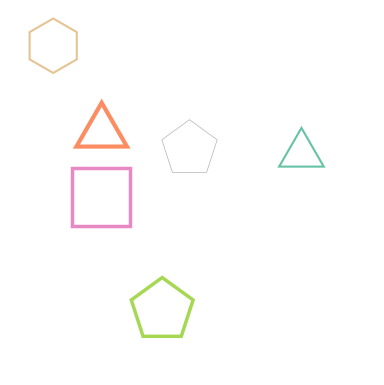[{"shape": "triangle", "thickness": 1.5, "radius": 0.33, "center": [0.783, 0.601]}, {"shape": "triangle", "thickness": 3, "radius": 0.38, "center": [0.264, 0.657]}, {"shape": "square", "thickness": 2.5, "radius": 0.38, "center": [0.262, 0.488]}, {"shape": "pentagon", "thickness": 2.5, "radius": 0.42, "center": [0.421, 0.195]}, {"shape": "hexagon", "thickness": 1.5, "radius": 0.35, "center": [0.138, 0.881]}, {"shape": "pentagon", "thickness": 0.5, "radius": 0.38, "center": [0.492, 0.614]}]